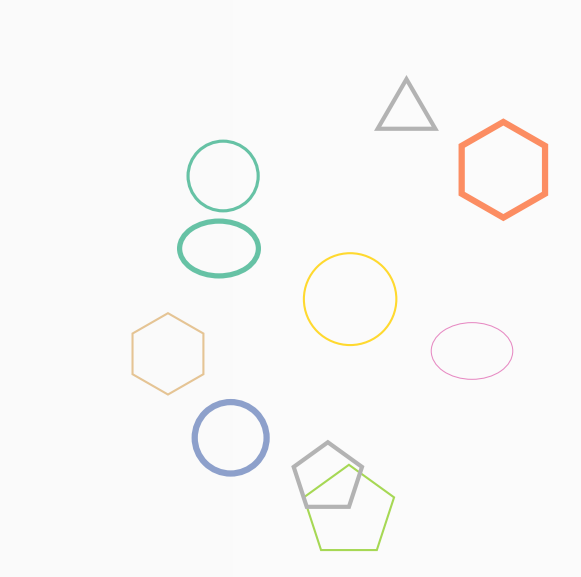[{"shape": "oval", "thickness": 2.5, "radius": 0.34, "center": [0.377, 0.569]}, {"shape": "circle", "thickness": 1.5, "radius": 0.3, "center": [0.384, 0.694]}, {"shape": "hexagon", "thickness": 3, "radius": 0.41, "center": [0.866, 0.705]}, {"shape": "circle", "thickness": 3, "radius": 0.31, "center": [0.397, 0.241]}, {"shape": "oval", "thickness": 0.5, "radius": 0.35, "center": [0.812, 0.391]}, {"shape": "pentagon", "thickness": 1, "radius": 0.41, "center": [0.6, 0.113]}, {"shape": "circle", "thickness": 1, "radius": 0.4, "center": [0.602, 0.481]}, {"shape": "hexagon", "thickness": 1, "radius": 0.35, "center": [0.289, 0.386]}, {"shape": "triangle", "thickness": 2, "radius": 0.29, "center": [0.699, 0.805]}, {"shape": "pentagon", "thickness": 2, "radius": 0.31, "center": [0.564, 0.172]}]